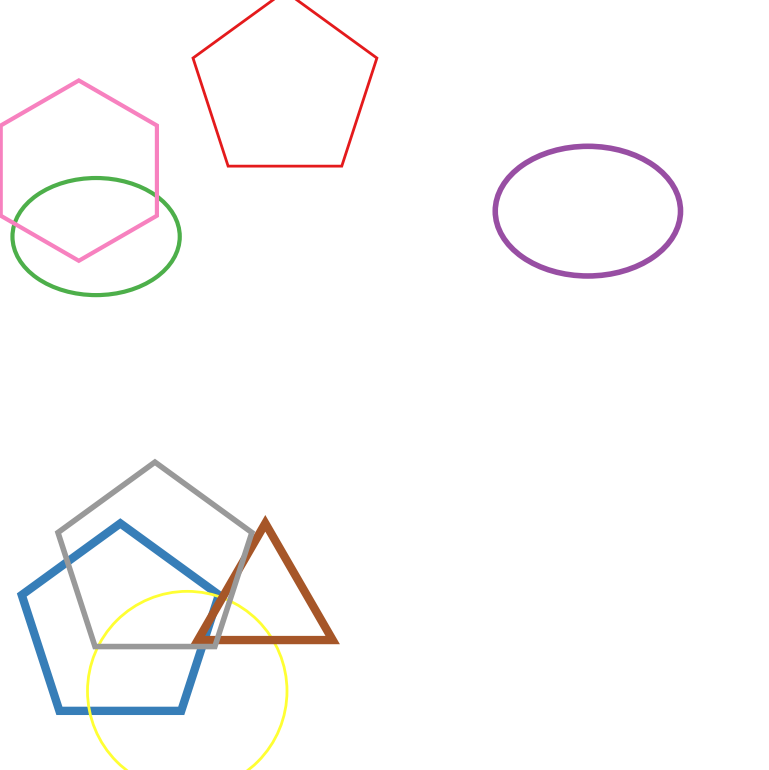[{"shape": "pentagon", "thickness": 1, "radius": 0.63, "center": [0.37, 0.886]}, {"shape": "pentagon", "thickness": 3, "radius": 0.67, "center": [0.156, 0.186]}, {"shape": "oval", "thickness": 1.5, "radius": 0.54, "center": [0.125, 0.693]}, {"shape": "oval", "thickness": 2, "radius": 0.6, "center": [0.763, 0.726]}, {"shape": "circle", "thickness": 1, "radius": 0.65, "center": [0.243, 0.102]}, {"shape": "triangle", "thickness": 3, "radius": 0.51, "center": [0.345, 0.219]}, {"shape": "hexagon", "thickness": 1.5, "radius": 0.59, "center": [0.102, 0.778]}, {"shape": "pentagon", "thickness": 2, "radius": 0.66, "center": [0.201, 0.267]}]